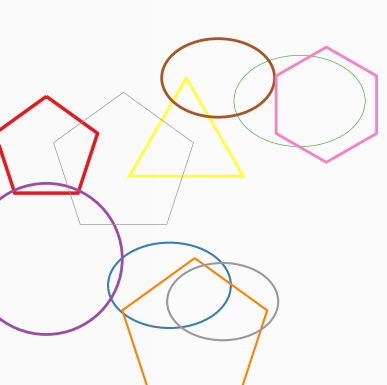[{"shape": "pentagon", "thickness": 2.5, "radius": 0.69, "center": [0.12, 0.611]}, {"shape": "oval", "thickness": 1.5, "radius": 0.79, "center": [0.437, 0.259]}, {"shape": "oval", "thickness": 0.5, "radius": 0.85, "center": [0.773, 0.738]}, {"shape": "circle", "thickness": 2, "radius": 0.98, "center": [0.119, 0.328]}, {"shape": "pentagon", "thickness": 1.5, "radius": 0.98, "center": [0.503, 0.133]}, {"shape": "triangle", "thickness": 2, "radius": 0.85, "center": [0.481, 0.627]}, {"shape": "oval", "thickness": 2, "radius": 0.73, "center": [0.563, 0.798]}, {"shape": "hexagon", "thickness": 2, "radius": 0.75, "center": [0.842, 0.728]}, {"shape": "oval", "thickness": 1.5, "radius": 0.72, "center": [0.575, 0.217]}, {"shape": "pentagon", "thickness": 0.5, "radius": 0.95, "center": [0.319, 0.57]}]